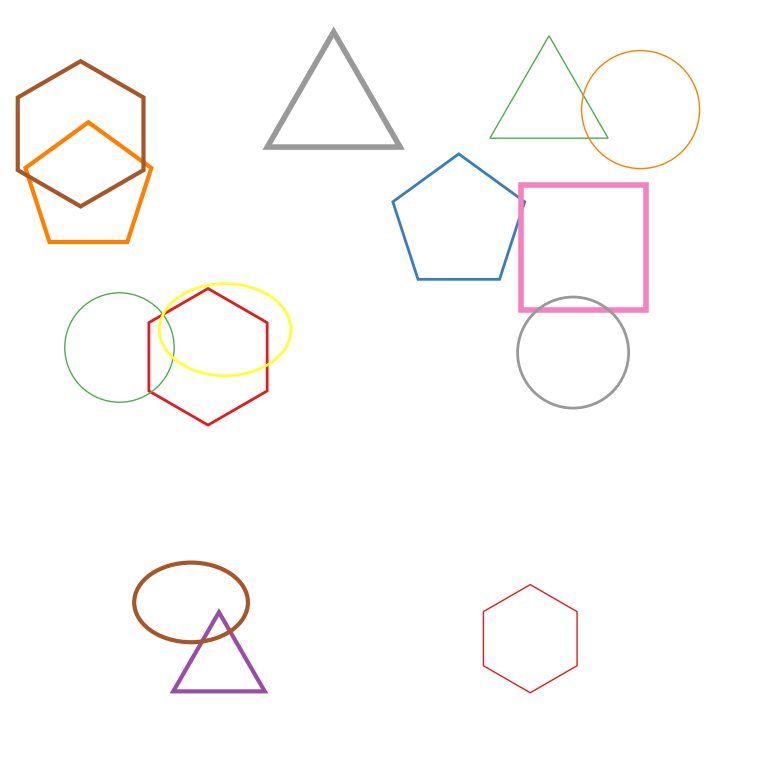[{"shape": "hexagon", "thickness": 1, "radius": 0.44, "center": [0.27, 0.537]}, {"shape": "hexagon", "thickness": 0.5, "radius": 0.35, "center": [0.689, 0.171]}, {"shape": "pentagon", "thickness": 1, "radius": 0.45, "center": [0.596, 0.71]}, {"shape": "circle", "thickness": 0.5, "radius": 0.36, "center": [0.155, 0.549]}, {"shape": "triangle", "thickness": 0.5, "radius": 0.44, "center": [0.713, 0.865]}, {"shape": "triangle", "thickness": 1.5, "radius": 0.34, "center": [0.284, 0.136]}, {"shape": "pentagon", "thickness": 1.5, "radius": 0.43, "center": [0.115, 0.755]}, {"shape": "circle", "thickness": 0.5, "radius": 0.38, "center": [0.832, 0.858]}, {"shape": "oval", "thickness": 1, "radius": 0.43, "center": [0.292, 0.572]}, {"shape": "hexagon", "thickness": 1.5, "radius": 0.47, "center": [0.105, 0.826]}, {"shape": "oval", "thickness": 1.5, "radius": 0.37, "center": [0.248, 0.218]}, {"shape": "square", "thickness": 2, "radius": 0.41, "center": [0.758, 0.679]}, {"shape": "circle", "thickness": 1, "radius": 0.36, "center": [0.744, 0.542]}, {"shape": "triangle", "thickness": 2, "radius": 0.5, "center": [0.433, 0.859]}]